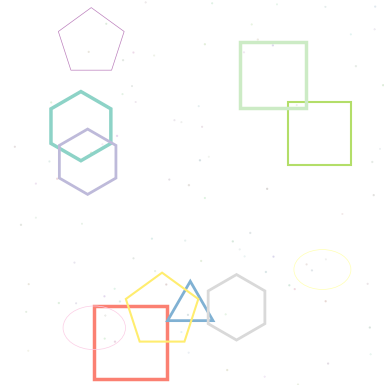[{"shape": "hexagon", "thickness": 2.5, "radius": 0.45, "center": [0.21, 0.672]}, {"shape": "oval", "thickness": 0.5, "radius": 0.37, "center": [0.837, 0.3]}, {"shape": "hexagon", "thickness": 2, "radius": 0.42, "center": [0.228, 0.58]}, {"shape": "square", "thickness": 2.5, "radius": 0.48, "center": [0.339, 0.111]}, {"shape": "triangle", "thickness": 2, "radius": 0.34, "center": [0.494, 0.201]}, {"shape": "square", "thickness": 1.5, "radius": 0.41, "center": [0.829, 0.653]}, {"shape": "oval", "thickness": 0.5, "radius": 0.41, "center": [0.245, 0.148]}, {"shape": "hexagon", "thickness": 2, "radius": 0.43, "center": [0.614, 0.202]}, {"shape": "pentagon", "thickness": 0.5, "radius": 0.45, "center": [0.237, 0.89]}, {"shape": "square", "thickness": 2.5, "radius": 0.43, "center": [0.709, 0.805]}, {"shape": "pentagon", "thickness": 1.5, "radius": 0.49, "center": [0.421, 0.193]}]